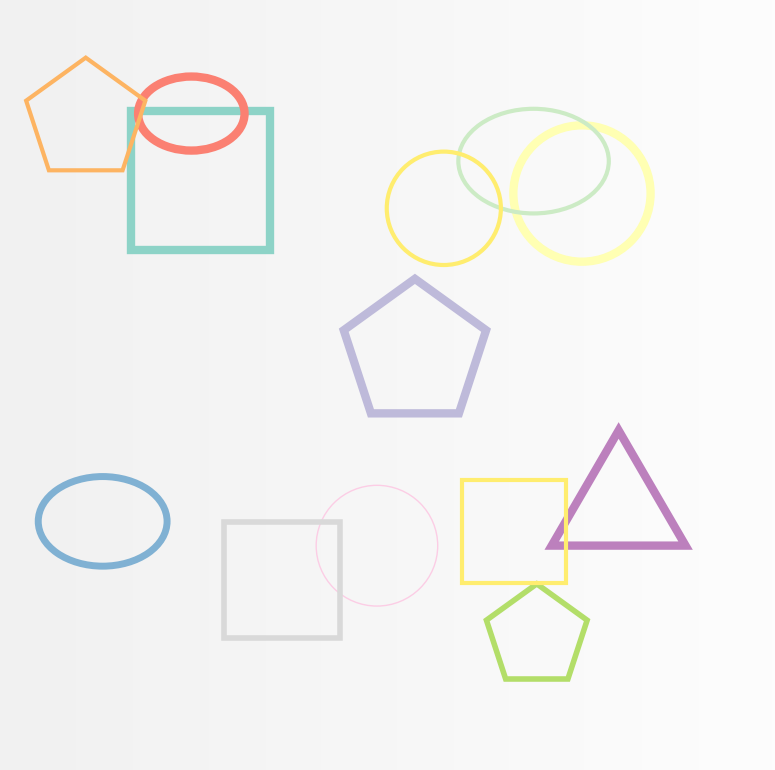[{"shape": "square", "thickness": 3, "radius": 0.45, "center": [0.259, 0.766]}, {"shape": "circle", "thickness": 3, "radius": 0.44, "center": [0.751, 0.749]}, {"shape": "pentagon", "thickness": 3, "radius": 0.48, "center": [0.535, 0.541]}, {"shape": "oval", "thickness": 3, "radius": 0.34, "center": [0.247, 0.853]}, {"shape": "oval", "thickness": 2.5, "radius": 0.42, "center": [0.132, 0.323]}, {"shape": "pentagon", "thickness": 1.5, "radius": 0.4, "center": [0.111, 0.844]}, {"shape": "pentagon", "thickness": 2, "radius": 0.34, "center": [0.693, 0.173]}, {"shape": "circle", "thickness": 0.5, "radius": 0.39, "center": [0.486, 0.291]}, {"shape": "square", "thickness": 2, "radius": 0.38, "center": [0.364, 0.247]}, {"shape": "triangle", "thickness": 3, "radius": 0.5, "center": [0.798, 0.341]}, {"shape": "oval", "thickness": 1.5, "radius": 0.49, "center": [0.688, 0.791]}, {"shape": "square", "thickness": 1.5, "radius": 0.34, "center": [0.663, 0.31]}, {"shape": "circle", "thickness": 1.5, "radius": 0.37, "center": [0.573, 0.729]}]